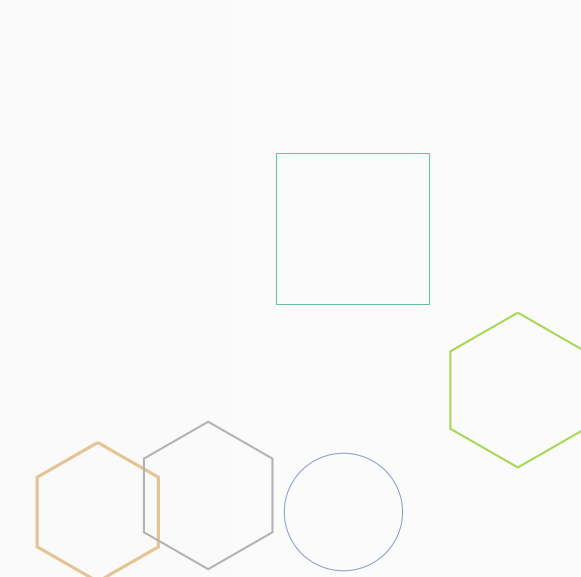[{"shape": "square", "thickness": 0.5, "radius": 0.65, "center": [0.606, 0.604]}, {"shape": "circle", "thickness": 0.5, "radius": 0.51, "center": [0.591, 0.113]}, {"shape": "hexagon", "thickness": 1, "radius": 0.67, "center": [0.891, 0.324]}, {"shape": "hexagon", "thickness": 1.5, "radius": 0.6, "center": [0.168, 0.112]}, {"shape": "hexagon", "thickness": 1, "radius": 0.64, "center": [0.358, 0.141]}]